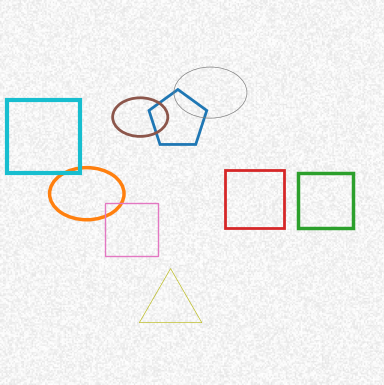[{"shape": "pentagon", "thickness": 2, "radius": 0.39, "center": [0.462, 0.689]}, {"shape": "oval", "thickness": 2.5, "radius": 0.48, "center": [0.225, 0.497]}, {"shape": "square", "thickness": 2.5, "radius": 0.36, "center": [0.844, 0.479]}, {"shape": "square", "thickness": 2, "radius": 0.38, "center": [0.662, 0.483]}, {"shape": "oval", "thickness": 2, "radius": 0.36, "center": [0.364, 0.696]}, {"shape": "square", "thickness": 1, "radius": 0.34, "center": [0.34, 0.404]}, {"shape": "oval", "thickness": 0.5, "radius": 0.47, "center": [0.547, 0.76]}, {"shape": "triangle", "thickness": 0.5, "radius": 0.47, "center": [0.443, 0.209]}, {"shape": "square", "thickness": 3, "radius": 0.47, "center": [0.112, 0.647]}]